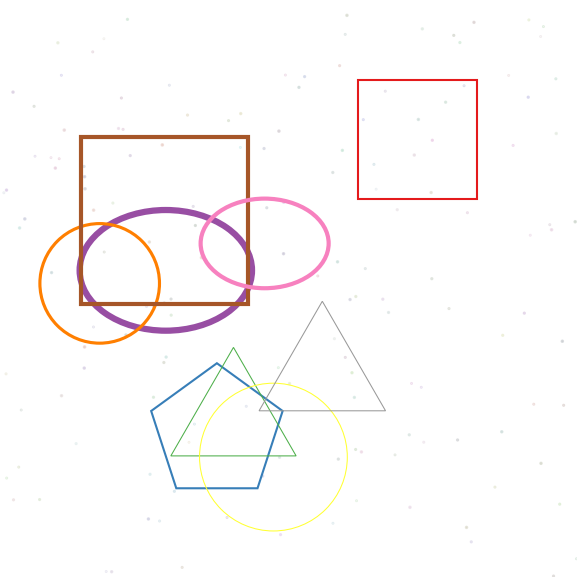[{"shape": "square", "thickness": 1, "radius": 0.52, "center": [0.723, 0.758]}, {"shape": "pentagon", "thickness": 1, "radius": 0.6, "center": [0.376, 0.25]}, {"shape": "triangle", "thickness": 0.5, "radius": 0.63, "center": [0.404, 0.272]}, {"shape": "oval", "thickness": 3, "radius": 0.75, "center": [0.287, 0.531]}, {"shape": "circle", "thickness": 1.5, "radius": 0.52, "center": [0.173, 0.508]}, {"shape": "circle", "thickness": 0.5, "radius": 0.64, "center": [0.473, 0.208]}, {"shape": "square", "thickness": 2, "radius": 0.72, "center": [0.285, 0.617]}, {"shape": "oval", "thickness": 2, "radius": 0.55, "center": [0.458, 0.578]}, {"shape": "triangle", "thickness": 0.5, "radius": 0.63, "center": [0.558, 0.351]}]